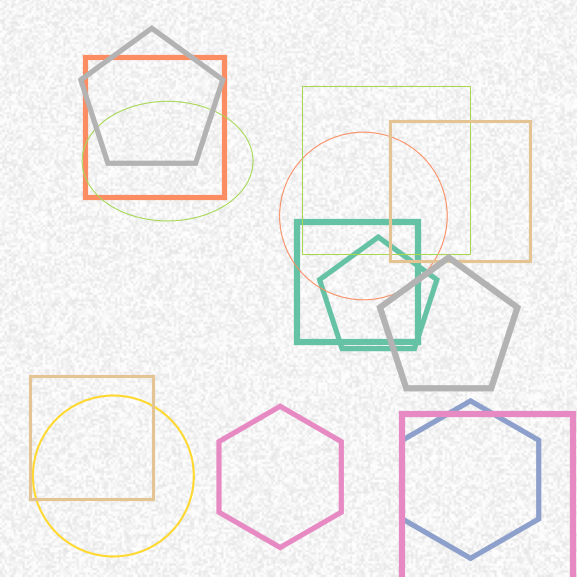[{"shape": "pentagon", "thickness": 2.5, "radius": 0.53, "center": [0.655, 0.482]}, {"shape": "square", "thickness": 3, "radius": 0.52, "center": [0.619, 0.511]}, {"shape": "square", "thickness": 2.5, "radius": 0.6, "center": [0.267, 0.779]}, {"shape": "circle", "thickness": 0.5, "radius": 0.73, "center": [0.629, 0.625]}, {"shape": "hexagon", "thickness": 2.5, "radius": 0.68, "center": [0.815, 0.169]}, {"shape": "square", "thickness": 3, "radius": 0.74, "center": [0.844, 0.134]}, {"shape": "hexagon", "thickness": 2.5, "radius": 0.61, "center": [0.485, 0.173]}, {"shape": "square", "thickness": 0.5, "radius": 0.73, "center": [0.668, 0.705]}, {"shape": "oval", "thickness": 0.5, "radius": 0.74, "center": [0.29, 0.72]}, {"shape": "circle", "thickness": 1, "radius": 0.7, "center": [0.196, 0.175]}, {"shape": "square", "thickness": 1.5, "radius": 0.53, "center": [0.159, 0.242]}, {"shape": "square", "thickness": 1.5, "radius": 0.61, "center": [0.796, 0.668]}, {"shape": "pentagon", "thickness": 3, "radius": 0.63, "center": [0.777, 0.428]}, {"shape": "pentagon", "thickness": 2.5, "radius": 0.65, "center": [0.263, 0.821]}]